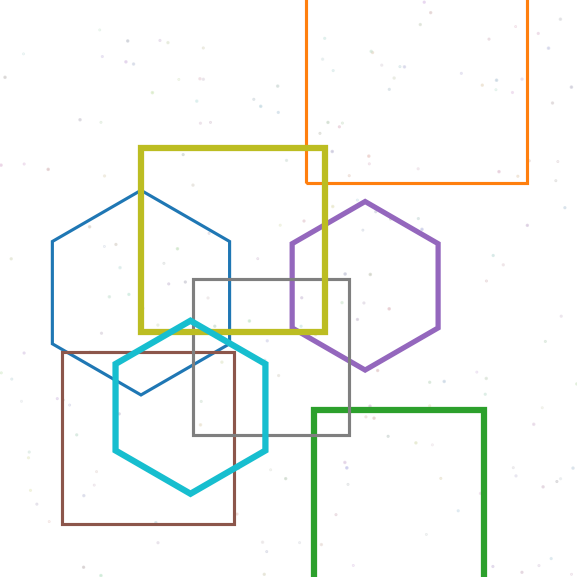[{"shape": "hexagon", "thickness": 1.5, "radius": 0.89, "center": [0.244, 0.492]}, {"shape": "square", "thickness": 1.5, "radius": 0.96, "center": [0.722, 0.873]}, {"shape": "square", "thickness": 3, "radius": 0.73, "center": [0.691, 0.142]}, {"shape": "hexagon", "thickness": 2.5, "radius": 0.73, "center": [0.632, 0.504]}, {"shape": "square", "thickness": 1.5, "radius": 0.74, "center": [0.256, 0.24]}, {"shape": "square", "thickness": 1.5, "radius": 0.68, "center": [0.469, 0.381]}, {"shape": "square", "thickness": 3, "radius": 0.8, "center": [0.404, 0.584]}, {"shape": "hexagon", "thickness": 3, "radius": 0.75, "center": [0.33, 0.294]}]